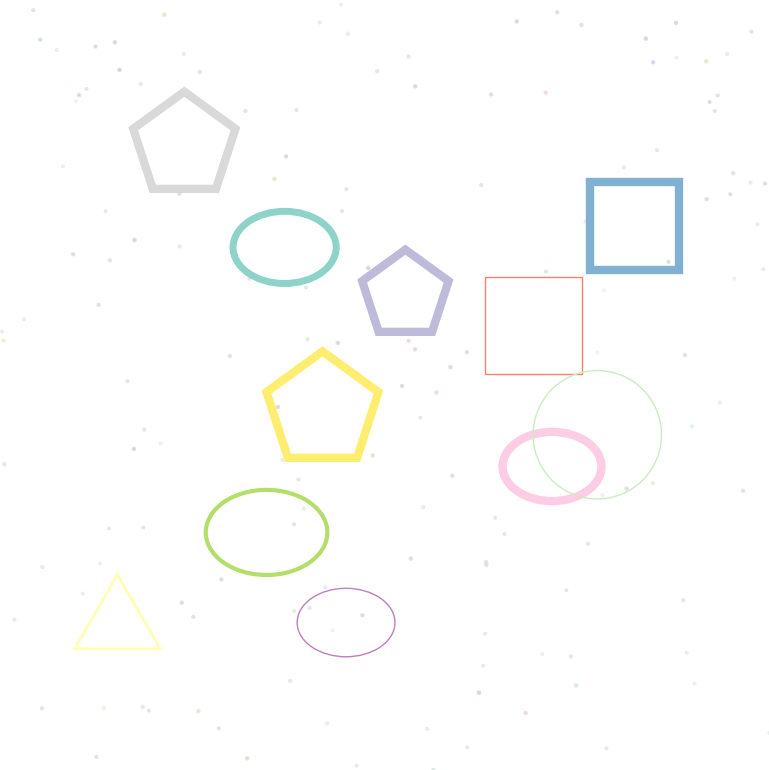[{"shape": "oval", "thickness": 2.5, "radius": 0.33, "center": [0.37, 0.679]}, {"shape": "triangle", "thickness": 1, "radius": 0.32, "center": [0.152, 0.189]}, {"shape": "pentagon", "thickness": 3, "radius": 0.3, "center": [0.526, 0.617]}, {"shape": "square", "thickness": 0.5, "radius": 0.31, "center": [0.693, 0.577]}, {"shape": "square", "thickness": 3, "radius": 0.29, "center": [0.824, 0.707]}, {"shape": "oval", "thickness": 1.5, "radius": 0.39, "center": [0.346, 0.309]}, {"shape": "oval", "thickness": 3, "radius": 0.32, "center": [0.717, 0.394]}, {"shape": "pentagon", "thickness": 3, "radius": 0.35, "center": [0.239, 0.811]}, {"shape": "oval", "thickness": 0.5, "radius": 0.32, "center": [0.449, 0.192]}, {"shape": "circle", "thickness": 0.5, "radius": 0.42, "center": [0.776, 0.435]}, {"shape": "pentagon", "thickness": 3, "radius": 0.38, "center": [0.419, 0.467]}]